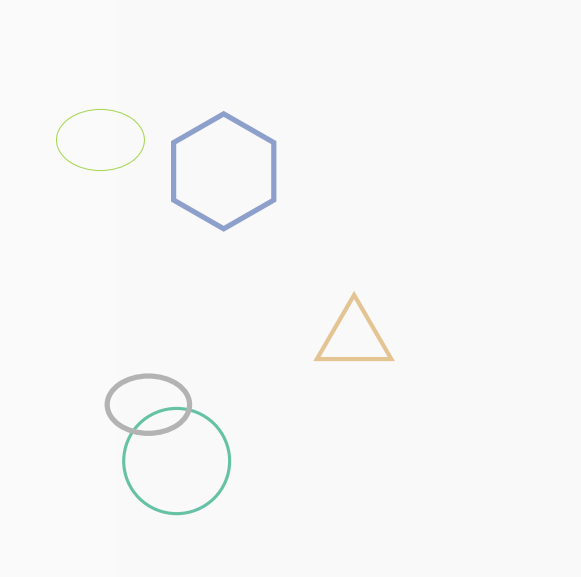[{"shape": "circle", "thickness": 1.5, "radius": 0.46, "center": [0.304, 0.201]}, {"shape": "hexagon", "thickness": 2.5, "radius": 0.5, "center": [0.385, 0.702]}, {"shape": "oval", "thickness": 0.5, "radius": 0.38, "center": [0.173, 0.757]}, {"shape": "triangle", "thickness": 2, "radius": 0.37, "center": [0.609, 0.414]}, {"shape": "oval", "thickness": 2.5, "radius": 0.35, "center": [0.255, 0.298]}]